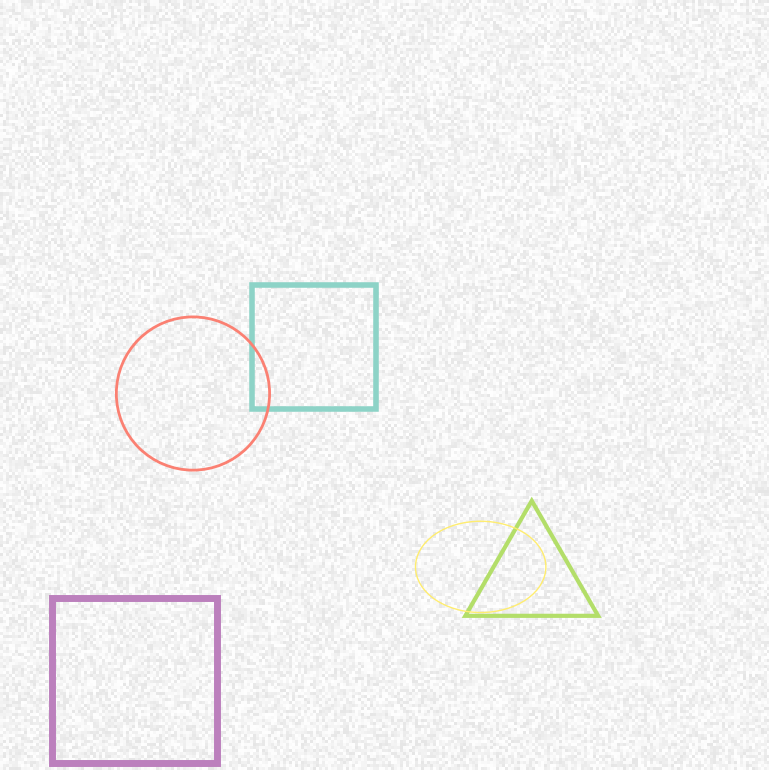[{"shape": "square", "thickness": 2, "radius": 0.4, "center": [0.408, 0.549]}, {"shape": "circle", "thickness": 1, "radius": 0.5, "center": [0.251, 0.489]}, {"shape": "triangle", "thickness": 1.5, "radius": 0.5, "center": [0.691, 0.25]}, {"shape": "square", "thickness": 2.5, "radius": 0.54, "center": [0.175, 0.116]}, {"shape": "oval", "thickness": 0.5, "radius": 0.42, "center": [0.624, 0.264]}]